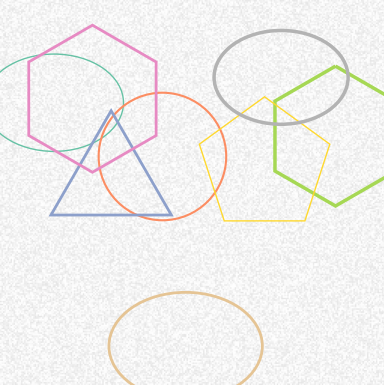[{"shape": "oval", "thickness": 1, "radius": 0.9, "center": [0.14, 0.733]}, {"shape": "circle", "thickness": 1.5, "radius": 0.83, "center": [0.422, 0.594]}, {"shape": "triangle", "thickness": 2, "radius": 0.9, "center": [0.289, 0.532]}, {"shape": "hexagon", "thickness": 2, "radius": 0.95, "center": [0.24, 0.744]}, {"shape": "hexagon", "thickness": 2.5, "radius": 0.91, "center": [0.871, 0.647]}, {"shape": "pentagon", "thickness": 1, "radius": 0.89, "center": [0.687, 0.57]}, {"shape": "oval", "thickness": 2, "radius": 1.0, "center": [0.482, 0.101]}, {"shape": "oval", "thickness": 2.5, "radius": 0.87, "center": [0.73, 0.799]}]